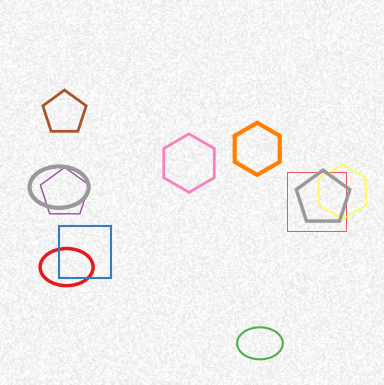[{"shape": "square", "thickness": 0.5, "radius": 0.38, "center": [0.823, 0.477]}, {"shape": "oval", "thickness": 2.5, "radius": 0.34, "center": [0.173, 0.306]}, {"shape": "square", "thickness": 1.5, "radius": 0.34, "center": [0.22, 0.346]}, {"shape": "oval", "thickness": 1.5, "radius": 0.3, "center": [0.675, 0.108]}, {"shape": "pentagon", "thickness": 1, "radius": 0.33, "center": [0.168, 0.499]}, {"shape": "hexagon", "thickness": 3, "radius": 0.34, "center": [0.668, 0.613]}, {"shape": "hexagon", "thickness": 1, "radius": 0.35, "center": [0.89, 0.502]}, {"shape": "pentagon", "thickness": 2, "radius": 0.3, "center": [0.168, 0.707]}, {"shape": "hexagon", "thickness": 2, "radius": 0.38, "center": [0.491, 0.576]}, {"shape": "oval", "thickness": 3, "radius": 0.38, "center": [0.154, 0.514]}, {"shape": "pentagon", "thickness": 2.5, "radius": 0.37, "center": [0.839, 0.485]}]